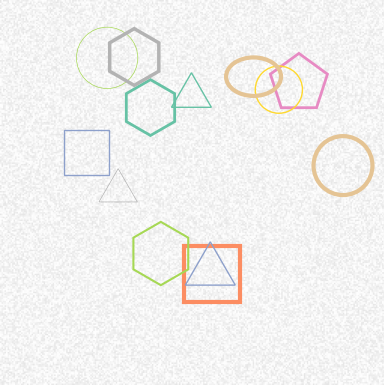[{"shape": "hexagon", "thickness": 2, "radius": 0.36, "center": [0.391, 0.721]}, {"shape": "triangle", "thickness": 1, "radius": 0.3, "center": [0.497, 0.751]}, {"shape": "square", "thickness": 3, "radius": 0.36, "center": [0.55, 0.289]}, {"shape": "square", "thickness": 1, "radius": 0.29, "center": [0.225, 0.603]}, {"shape": "triangle", "thickness": 1, "radius": 0.37, "center": [0.546, 0.297]}, {"shape": "pentagon", "thickness": 2, "radius": 0.39, "center": [0.776, 0.783]}, {"shape": "circle", "thickness": 0.5, "radius": 0.4, "center": [0.278, 0.85]}, {"shape": "hexagon", "thickness": 1.5, "radius": 0.41, "center": [0.418, 0.342]}, {"shape": "circle", "thickness": 1, "radius": 0.31, "center": [0.724, 0.767]}, {"shape": "circle", "thickness": 3, "radius": 0.38, "center": [0.891, 0.57]}, {"shape": "oval", "thickness": 3, "radius": 0.36, "center": [0.659, 0.801]}, {"shape": "triangle", "thickness": 0.5, "radius": 0.29, "center": [0.307, 0.504]}, {"shape": "hexagon", "thickness": 2.5, "radius": 0.37, "center": [0.349, 0.852]}]